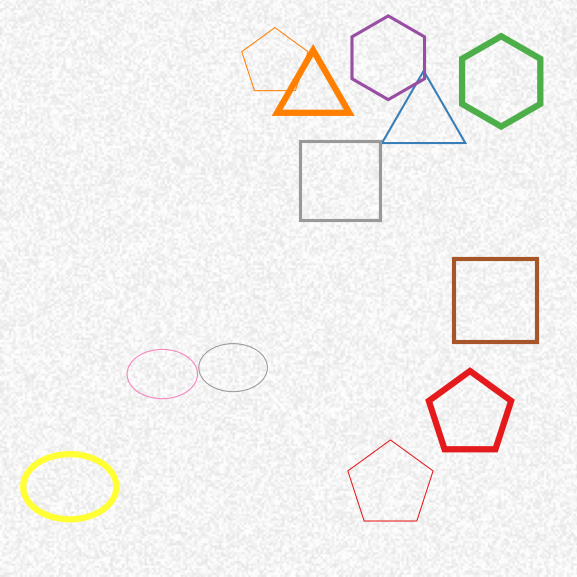[{"shape": "pentagon", "thickness": 0.5, "radius": 0.39, "center": [0.676, 0.16]}, {"shape": "pentagon", "thickness": 3, "radius": 0.37, "center": [0.814, 0.282]}, {"shape": "triangle", "thickness": 1, "radius": 0.42, "center": [0.734, 0.793]}, {"shape": "hexagon", "thickness": 3, "radius": 0.39, "center": [0.868, 0.858]}, {"shape": "hexagon", "thickness": 1.5, "radius": 0.36, "center": [0.672, 0.899]}, {"shape": "triangle", "thickness": 3, "radius": 0.36, "center": [0.542, 0.84]}, {"shape": "pentagon", "thickness": 0.5, "radius": 0.3, "center": [0.476, 0.891]}, {"shape": "oval", "thickness": 3, "radius": 0.4, "center": [0.121, 0.156]}, {"shape": "square", "thickness": 2, "radius": 0.36, "center": [0.858, 0.478]}, {"shape": "oval", "thickness": 0.5, "radius": 0.3, "center": [0.281, 0.351]}, {"shape": "oval", "thickness": 0.5, "radius": 0.3, "center": [0.404, 0.363]}, {"shape": "square", "thickness": 1.5, "radius": 0.34, "center": [0.588, 0.687]}]